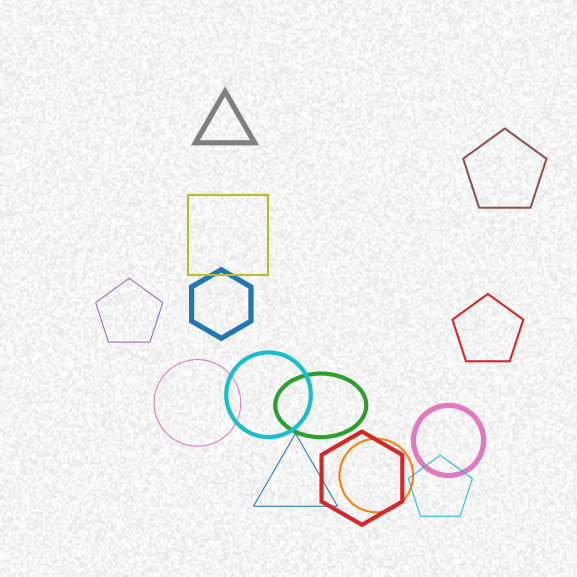[{"shape": "triangle", "thickness": 0.5, "radius": 0.42, "center": [0.512, 0.165]}, {"shape": "hexagon", "thickness": 2.5, "radius": 0.3, "center": [0.383, 0.473]}, {"shape": "circle", "thickness": 1, "radius": 0.32, "center": [0.652, 0.176]}, {"shape": "oval", "thickness": 2, "radius": 0.39, "center": [0.555, 0.297]}, {"shape": "hexagon", "thickness": 2, "radius": 0.4, "center": [0.627, 0.171]}, {"shape": "pentagon", "thickness": 1, "radius": 0.32, "center": [0.845, 0.426]}, {"shape": "pentagon", "thickness": 0.5, "radius": 0.31, "center": [0.224, 0.456]}, {"shape": "pentagon", "thickness": 1, "radius": 0.38, "center": [0.874, 0.701]}, {"shape": "circle", "thickness": 2.5, "radius": 0.3, "center": [0.777, 0.236]}, {"shape": "circle", "thickness": 0.5, "radius": 0.38, "center": [0.342, 0.301]}, {"shape": "triangle", "thickness": 2.5, "radius": 0.3, "center": [0.39, 0.781]}, {"shape": "square", "thickness": 1, "radius": 0.35, "center": [0.395, 0.592]}, {"shape": "circle", "thickness": 2, "radius": 0.37, "center": [0.465, 0.316]}, {"shape": "pentagon", "thickness": 0.5, "radius": 0.29, "center": [0.762, 0.152]}]